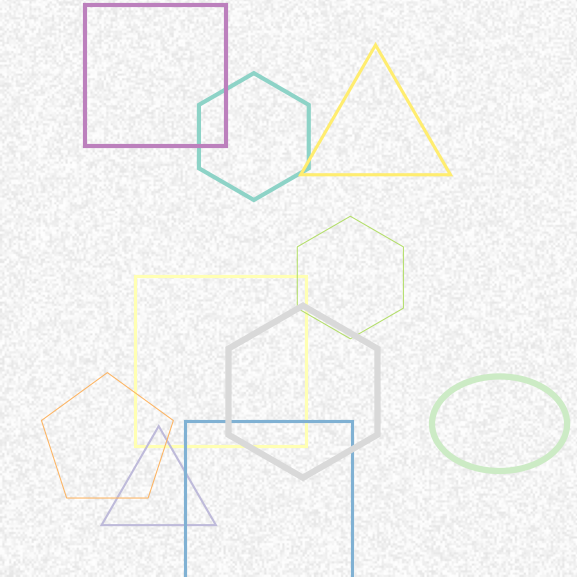[{"shape": "hexagon", "thickness": 2, "radius": 0.55, "center": [0.44, 0.763]}, {"shape": "square", "thickness": 1.5, "radius": 0.74, "center": [0.382, 0.374]}, {"shape": "triangle", "thickness": 1, "radius": 0.57, "center": [0.275, 0.147]}, {"shape": "square", "thickness": 1.5, "radius": 0.72, "center": [0.464, 0.126]}, {"shape": "pentagon", "thickness": 0.5, "radius": 0.6, "center": [0.186, 0.234]}, {"shape": "hexagon", "thickness": 0.5, "radius": 0.53, "center": [0.607, 0.519]}, {"shape": "hexagon", "thickness": 3, "radius": 0.74, "center": [0.525, 0.321]}, {"shape": "square", "thickness": 2, "radius": 0.61, "center": [0.27, 0.868]}, {"shape": "oval", "thickness": 3, "radius": 0.58, "center": [0.865, 0.265]}, {"shape": "triangle", "thickness": 1.5, "radius": 0.75, "center": [0.65, 0.771]}]